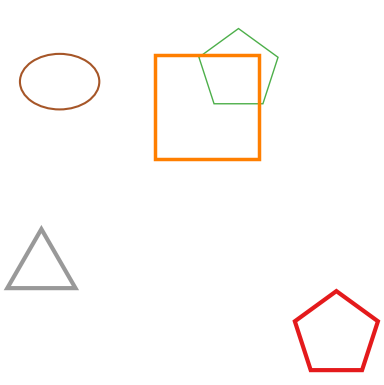[{"shape": "pentagon", "thickness": 3, "radius": 0.57, "center": [0.874, 0.13]}, {"shape": "pentagon", "thickness": 1, "radius": 0.54, "center": [0.619, 0.818]}, {"shape": "square", "thickness": 2.5, "radius": 0.68, "center": [0.537, 0.722]}, {"shape": "oval", "thickness": 1.5, "radius": 0.52, "center": [0.155, 0.788]}, {"shape": "triangle", "thickness": 3, "radius": 0.51, "center": [0.107, 0.303]}]